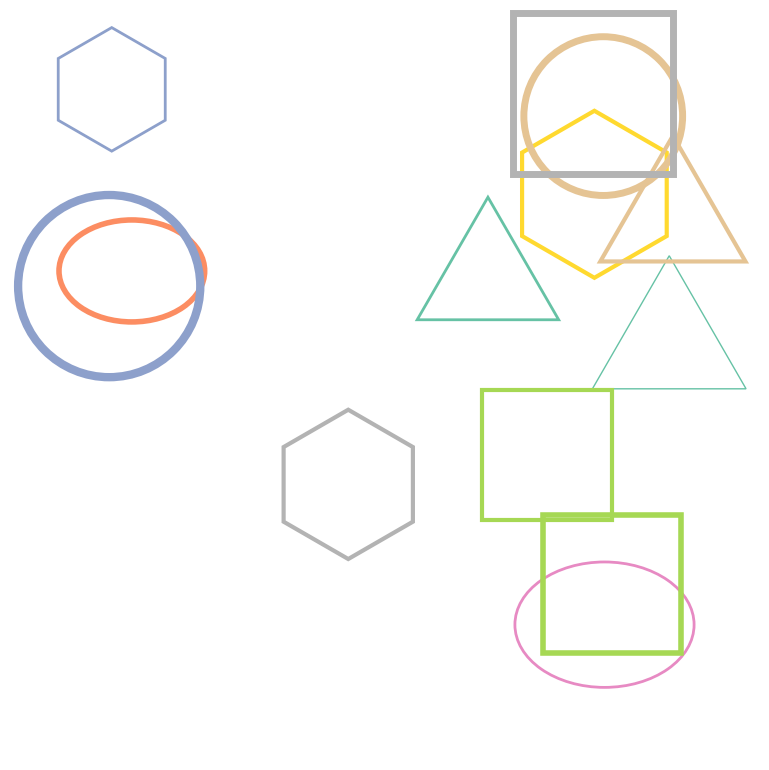[{"shape": "triangle", "thickness": 1, "radius": 0.53, "center": [0.634, 0.638]}, {"shape": "triangle", "thickness": 0.5, "radius": 0.58, "center": [0.869, 0.553]}, {"shape": "oval", "thickness": 2, "radius": 0.47, "center": [0.171, 0.648]}, {"shape": "circle", "thickness": 3, "radius": 0.59, "center": [0.142, 0.628]}, {"shape": "hexagon", "thickness": 1, "radius": 0.4, "center": [0.145, 0.884]}, {"shape": "oval", "thickness": 1, "radius": 0.58, "center": [0.785, 0.189]}, {"shape": "square", "thickness": 1.5, "radius": 0.42, "center": [0.71, 0.409]}, {"shape": "square", "thickness": 2, "radius": 0.45, "center": [0.795, 0.242]}, {"shape": "hexagon", "thickness": 1.5, "radius": 0.54, "center": [0.772, 0.748]}, {"shape": "triangle", "thickness": 1.5, "radius": 0.54, "center": [0.874, 0.715]}, {"shape": "circle", "thickness": 2.5, "radius": 0.52, "center": [0.783, 0.849]}, {"shape": "square", "thickness": 2.5, "radius": 0.52, "center": [0.77, 0.879]}, {"shape": "hexagon", "thickness": 1.5, "radius": 0.48, "center": [0.452, 0.371]}]